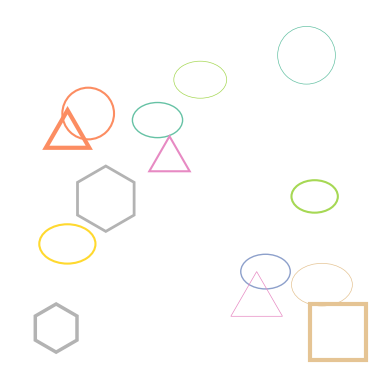[{"shape": "circle", "thickness": 0.5, "radius": 0.37, "center": [0.796, 0.856]}, {"shape": "oval", "thickness": 1, "radius": 0.33, "center": [0.409, 0.688]}, {"shape": "triangle", "thickness": 3, "radius": 0.33, "center": [0.175, 0.649]}, {"shape": "circle", "thickness": 1.5, "radius": 0.34, "center": [0.229, 0.705]}, {"shape": "oval", "thickness": 1, "radius": 0.32, "center": [0.69, 0.295]}, {"shape": "triangle", "thickness": 1.5, "radius": 0.3, "center": [0.44, 0.585]}, {"shape": "triangle", "thickness": 0.5, "radius": 0.39, "center": [0.667, 0.217]}, {"shape": "oval", "thickness": 0.5, "radius": 0.34, "center": [0.52, 0.793]}, {"shape": "oval", "thickness": 1.5, "radius": 0.3, "center": [0.817, 0.49]}, {"shape": "oval", "thickness": 1.5, "radius": 0.36, "center": [0.175, 0.366]}, {"shape": "oval", "thickness": 0.5, "radius": 0.4, "center": [0.836, 0.261]}, {"shape": "square", "thickness": 3, "radius": 0.36, "center": [0.878, 0.138]}, {"shape": "hexagon", "thickness": 2.5, "radius": 0.31, "center": [0.146, 0.148]}, {"shape": "hexagon", "thickness": 2, "radius": 0.42, "center": [0.275, 0.484]}]